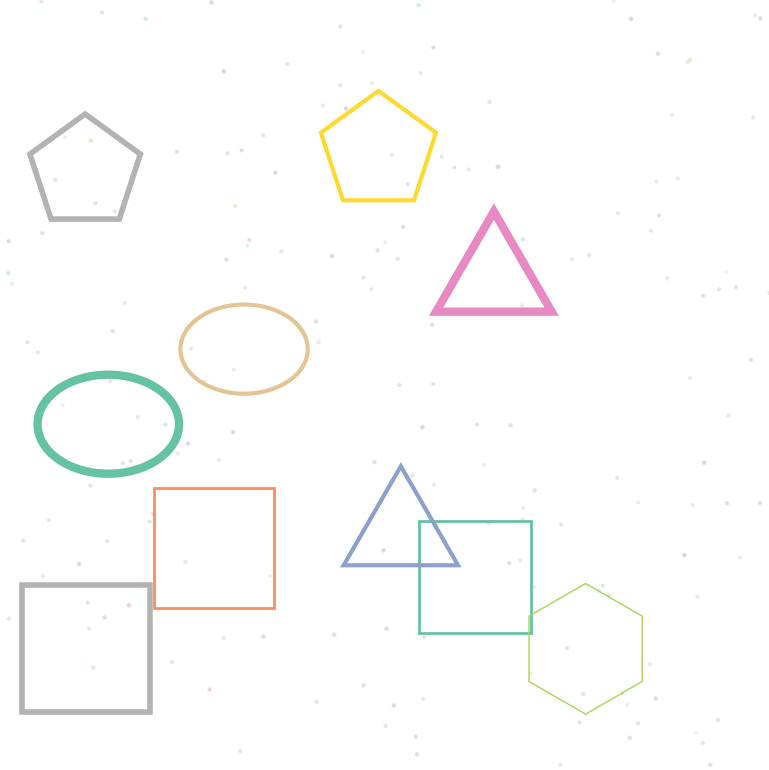[{"shape": "square", "thickness": 1, "radius": 0.37, "center": [0.617, 0.25]}, {"shape": "oval", "thickness": 3, "radius": 0.46, "center": [0.141, 0.449]}, {"shape": "square", "thickness": 1, "radius": 0.39, "center": [0.278, 0.288]}, {"shape": "triangle", "thickness": 1.5, "radius": 0.43, "center": [0.521, 0.309]}, {"shape": "triangle", "thickness": 3, "radius": 0.43, "center": [0.641, 0.639]}, {"shape": "hexagon", "thickness": 0.5, "radius": 0.42, "center": [0.761, 0.157]}, {"shape": "pentagon", "thickness": 1.5, "radius": 0.39, "center": [0.492, 0.803]}, {"shape": "oval", "thickness": 1.5, "radius": 0.41, "center": [0.317, 0.547]}, {"shape": "square", "thickness": 2, "radius": 0.41, "center": [0.112, 0.158]}, {"shape": "pentagon", "thickness": 2, "radius": 0.38, "center": [0.111, 0.777]}]